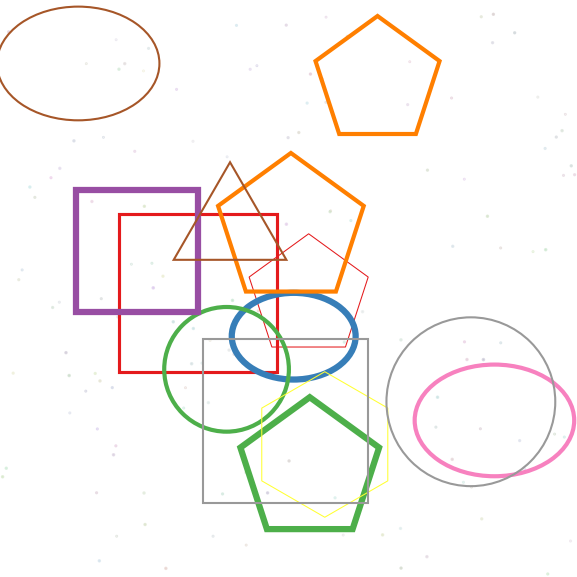[{"shape": "square", "thickness": 1.5, "radius": 0.69, "center": [0.343, 0.492]}, {"shape": "pentagon", "thickness": 0.5, "radius": 0.54, "center": [0.534, 0.486]}, {"shape": "oval", "thickness": 3, "radius": 0.54, "center": [0.509, 0.417]}, {"shape": "pentagon", "thickness": 3, "radius": 0.63, "center": [0.536, 0.185]}, {"shape": "circle", "thickness": 2, "radius": 0.54, "center": [0.392, 0.36]}, {"shape": "square", "thickness": 3, "radius": 0.53, "center": [0.238, 0.564]}, {"shape": "pentagon", "thickness": 2, "radius": 0.66, "center": [0.504, 0.602]}, {"shape": "pentagon", "thickness": 2, "radius": 0.56, "center": [0.654, 0.858]}, {"shape": "hexagon", "thickness": 0.5, "radius": 0.63, "center": [0.562, 0.229]}, {"shape": "oval", "thickness": 1, "radius": 0.7, "center": [0.135, 0.889]}, {"shape": "triangle", "thickness": 1, "radius": 0.56, "center": [0.398, 0.606]}, {"shape": "oval", "thickness": 2, "radius": 0.69, "center": [0.856, 0.271]}, {"shape": "square", "thickness": 1, "radius": 0.71, "center": [0.494, 0.27]}, {"shape": "circle", "thickness": 1, "radius": 0.73, "center": [0.815, 0.303]}]